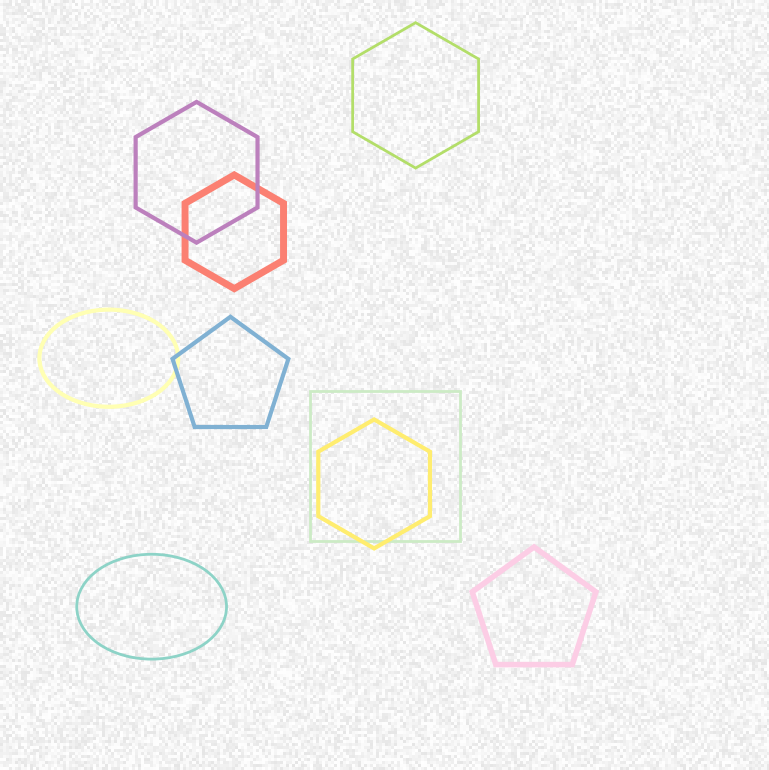[{"shape": "oval", "thickness": 1, "radius": 0.49, "center": [0.197, 0.212]}, {"shape": "oval", "thickness": 1.5, "radius": 0.45, "center": [0.141, 0.535]}, {"shape": "hexagon", "thickness": 2.5, "radius": 0.37, "center": [0.304, 0.699]}, {"shape": "pentagon", "thickness": 1.5, "radius": 0.4, "center": [0.299, 0.509]}, {"shape": "hexagon", "thickness": 1, "radius": 0.47, "center": [0.54, 0.876]}, {"shape": "pentagon", "thickness": 2, "radius": 0.42, "center": [0.694, 0.205]}, {"shape": "hexagon", "thickness": 1.5, "radius": 0.46, "center": [0.255, 0.776]}, {"shape": "square", "thickness": 1, "radius": 0.49, "center": [0.501, 0.394]}, {"shape": "hexagon", "thickness": 1.5, "radius": 0.42, "center": [0.486, 0.372]}]